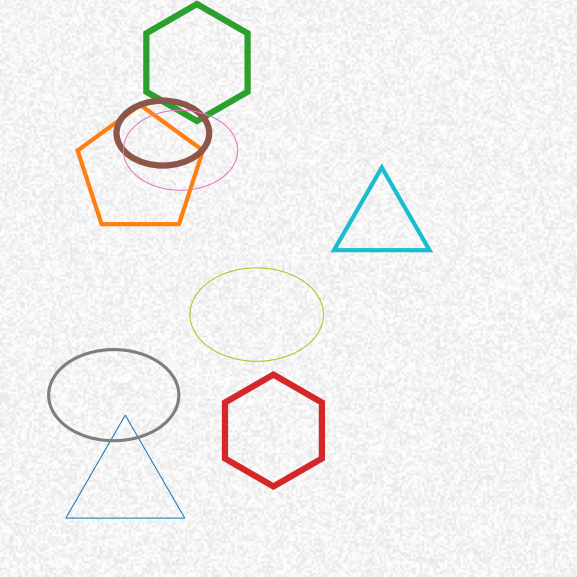[{"shape": "triangle", "thickness": 0.5, "radius": 0.59, "center": [0.217, 0.161]}, {"shape": "pentagon", "thickness": 2, "radius": 0.57, "center": [0.243, 0.703]}, {"shape": "hexagon", "thickness": 3, "radius": 0.51, "center": [0.341, 0.891]}, {"shape": "hexagon", "thickness": 3, "radius": 0.48, "center": [0.473, 0.254]}, {"shape": "oval", "thickness": 3, "radius": 0.4, "center": [0.282, 0.769]}, {"shape": "oval", "thickness": 0.5, "radius": 0.5, "center": [0.313, 0.739]}, {"shape": "oval", "thickness": 1.5, "radius": 0.56, "center": [0.197, 0.315]}, {"shape": "oval", "thickness": 0.5, "radius": 0.58, "center": [0.444, 0.454]}, {"shape": "triangle", "thickness": 2, "radius": 0.48, "center": [0.661, 0.614]}]